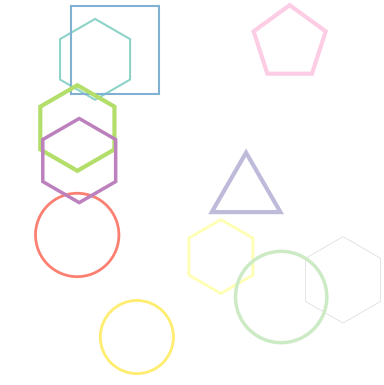[{"shape": "hexagon", "thickness": 1.5, "radius": 0.53, "center": [0.247, 0.846]}, {"shape": "hexagon", "thickness": 2, "radius": 0.48, "center": [0.574, 0.334]}, {"shape": "triangle", "thickness": 3, "radius": 0.51, "center": [0.639, 0.501]}, {"shape": "circle", "thickness": 2, "radius": 0.54, "center": [0.201, 0.39]}, {"shape": "square", "thickness": 1.5, "radius": 0.57, "center": [0.298, 0.87]}, {"shape": "hexagon", "thickness": 3, "radius": 0.56, "center": [0.201, 0.667]}, {"shape": "pentagon", "thickness": 3, "radius": 0.49, "center": [0.752, 0.888]}, {"shape": "hexagon", "thickness": 0.5, "radius": 0.56, "center": [0.891, 0.273]}, {"shape": "hexagon", "thickness": 2.5, "radius": 0.55, "center": [0.206, 0.583]}, {"shape": "circle", "thickness": 2.5, "radius": 0.59, "center": [0.73, 0.229]}, {"shape": "circle", "thickness": 2, "radius": 0.48, "center": [0.356, 0.125]}]